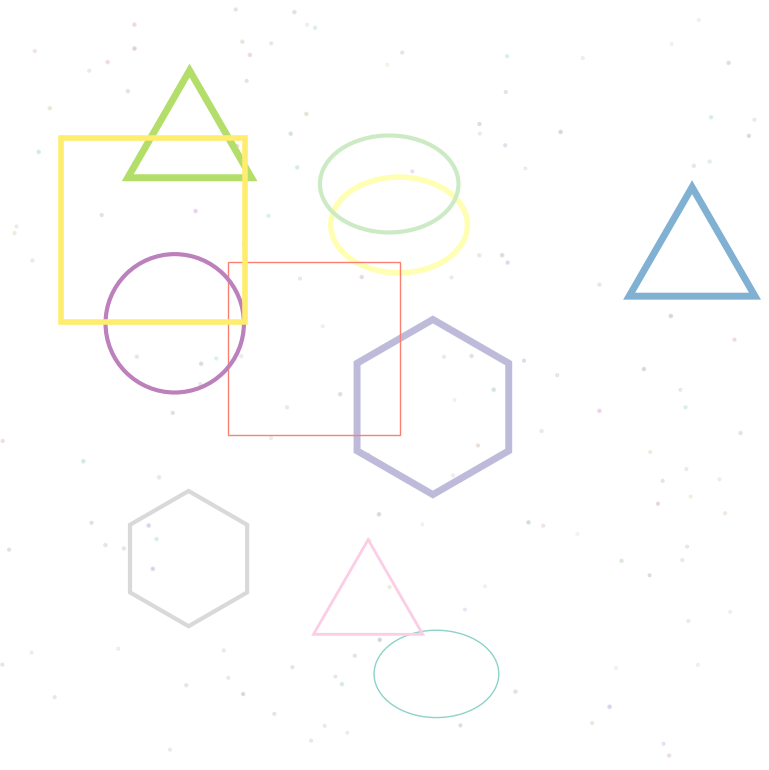[{"shape": "oval", "thickness": 0.5, "radius": 0.41, "center": [0.567, 0.125]}, {"shape": "oval", "thickness": 2, "radius": 0.44, "center": [0.518, 0.708]}, {"shape": "hexagon", "thickness": 2.5, "radius": 0.57, "center": [0.562, 0.471]}, {"shape": "square", "thickness": 0.5, "radius": 0.56, "center": [0.408, 0.547]}, {"shape": "triangle", "thickness": 2.5, "radius": 0.47, "center": [0.899, 0.663]}, {"shape": "triangle", "thickness": 2.5, "radius": 0.46, "center": [0.246, 0.816]}, {"shape": "triangle", "thickness": 1, "radius": 0.41, "center": [0.478, 0.217]}, {"shape": "hexagon", "thickness": 1.5, "radius": 0.44, "center": [0.245, 0.275]}, {"shape": "circle", "thickness": 1.5, "radius": 0.45, "center": [0.227, 0.58]}, {"shape": "oval", "thickness": 1.5, "radius": 0.45, "center": [0.505, 0.761]}, {"shape": "square", "thickness": 2, "radius": 0.6, "center": [0.198, 0.701]}]